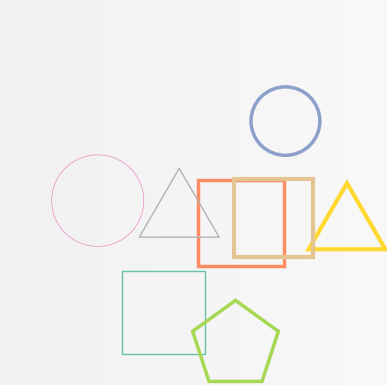[{"shape": "square", "thickness": 1, "radius": 0.54, "center": [0.422, 0.188]}, {"shape": "square", "thickness": 2.5, "radius": 0.56, "center": [0.622, 0.42]}, {"shape": "circle", "thickness": 2.5, "radius": 0.44, "center": [0.737, 0.685]}, {"shape": "circle", "thickness": 0.5, "radius": 0.59, "center": [0.252, 0.479]}, {"shape": "pentagon", "thickness": 2.5, "radius": 0.58, "center": [0.608, 0.103]}, {"shape": "triangle", "thickness": 3, "radius": 0.57, "center": [0.895, 0.41]}, {"shape": "square", "thickness": 3, "radius": 0.51, "center": [0.706, 0.434]}, {"shape": "triangle", "thickness": 1, "radius": 0.6, "center": [0.462, 0.444]}]